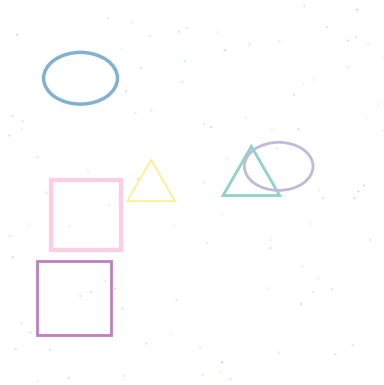[{"shape": "triangle", "thickness": 2, "radius": 0.42, "center": [0.653, 0.535]}, {"shape": "oval", "thickness": 2, "radius": 0.45, "center": [0.724, 0.568]}, {"shape": "oval", "thickness": 2.5, "radius": 0.48, "center": [0.209, 0.797]}, {"shape": "square", "thickness": 3, "radius": 0.46, "center": [0.222, 0.442]}, {"shape": "square", "thickness": 2, "radius": 0.48, "center": [0.192, 0.226]}, {"shape": "triangle", "thickness": 1, "radius": 0.36, "center": [0.392, 0.513]}]